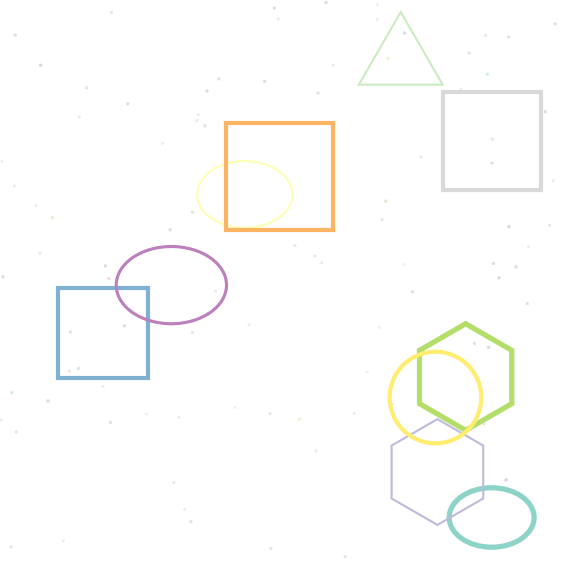[{"shape": "oval", "thickness": 2.5, "radius": 0.37, "center": [0.851, 0.103]}, {"shape": "oval", "thickness": 1, "radius": 0.41, "center": [0.424, 0.662]}, {"shape": "hexagon", "thickness": 1, "radius": 0.46, "center": [0.757, 0.182]}, {"shape": "square", "thickness": 2, "radius": 0.39, "center": [0.179, 0.423]}, {"shape": "square", "thickness": 2, "radius": 0.46, "center": [0.484, 0.693]}, {"shape": "hexagon", "thickness": 2.5, "radius": 0.46, "center": [0.806, 0.346]}, {"shape": "square", "thickness": 2, "radius": 0.42, "center": [0.853, 0.755]}, {"shape": "oval", "thickness": 1.5, "radius": 0.48, "center": [0.297, 0.505]}, {"shape": "triangle", "thickness": 1, "radius": 0.42, "center": [0.694, 0.894]}, {"shape": "circle", "thickness": 2, "radius": 0.4, "center": [0.754, 0.311]}]